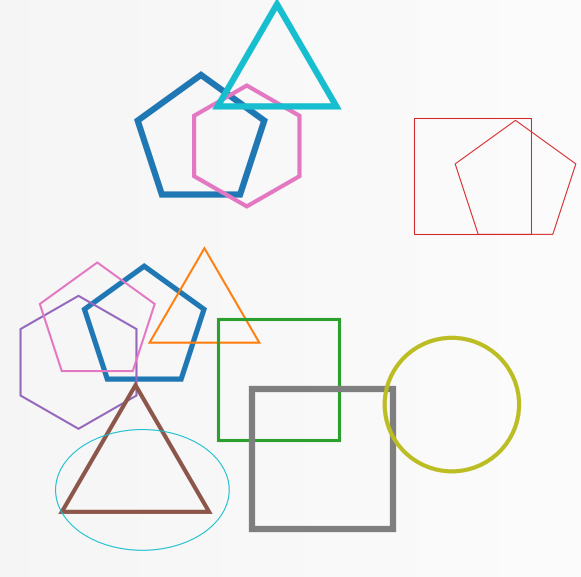[{"shape": "pentagon", "thickness": 2.5, "radius": 0.54, "center": [0.248, 0.43]}, {"shape": "pentagon", "thickness": 3, "radius": 0.57, "center": [0.346, 0.755]}, {"shape": "triangle", "thickness": 1, "radius": 0.55, "center": [0.352, 0.46]}, {"shape": "square", "thickness": 1.5, "radius": 0.52, "center": [0.479, 0.342]}, {"shape": "square", "thickness": 0.5, "radius": 0.5, "center": [0.813, 0.695]}, {"shape": "pentagon", "thickness": 0.5, "radius": 0.55, "center": [0.887, 0.682]}, {"shape": "hexagon", "thickness": 1, "radius": 0.58, "center": [0.135, 0.372]}, {"shape": "triangle", "thickness": 2, "radius": 0.73, "center": [0.233, 0.186]}, {"shape": "hexagon", "thickness": 2, "radius": 0.52, "center": [0.425, 0.746]}, {"shape": "pentagon", "thickness": 1, "radius": 0.52, "center": [0.167, 0.441]}, {"shape": "square", "thickness": 3, "radius": 0.61, "center": [0.556, 0.204]}, {"shape": "circle", "thickness": 2, "radius": 0.58, "center": [0.777, 0.299]}, {"shape": "triangle", "thickness": 3, "radius": 0.59, "center": [0.477, 0.874]}, {"shape": "oval", "thickness": 0.5, "radius": 0.75, "center": [0.245, 0.151]}]